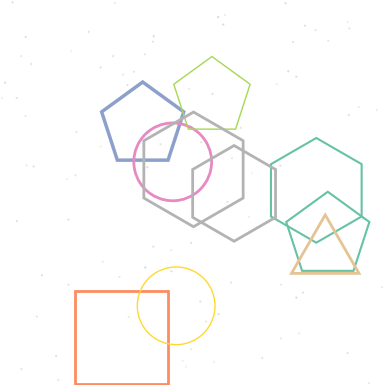[{"shape": "hexagon", "thickness": 1.5, "radius": 0.68, "center": [0.822, 0.506]}, {"shape": "pentagon", "thickness": 1.5, "radius": 0.57, "center": [0.851, 0.388]}, {"shape": "square", "thickness": 2, "radius": 0.61, "center": [0.316, 0.124]}, {"shape": "pentagon", "thickness": 2.5, "radius": 0.56, "center": [0.371, 0.675]}, {"shape": "circle", "thickness": 2, "radius": 0.51, "center": [0.449, 0.58]}, {"shape": "pentagon", "thickness": 1, "radius": 0.52, "center": [0.551, 0.749]}, {"shape": "circle", "thickness": 1, "radius": 0.5, "center": [0.458, 0.206]}, {"shape": "triangle", "thickness": 2, "radius": 0.51, "center": [0.845, 0.341]}, {"shape": "hexagon", "thickness": 2, "radius": 0.62, "center": [0.608, 0.498]}, {"shape": "hexagon", "thickness": 2, "radius": 0.74, "center": [0.503, 0.56]}]